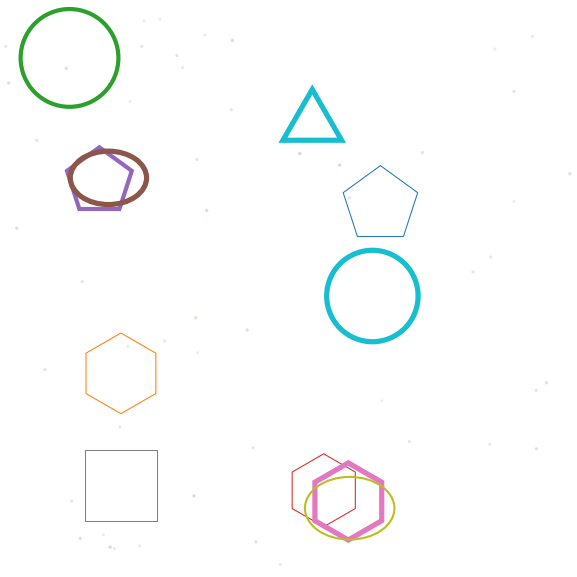[{"shape": "pentagon", "thickness": 0.5, "radius": 0.34, "center": [0.659, 0.645]}, {"shape": "hexagon", "thickness": 0.5, "radius": 0.35, "center": [0.209, 0.353]}, {"shape": "circle", "thickness": 2, "radius": 0.42, "center": [0.12, 0.899]}, {"shape": "hexagon", "thickness": 0.5, "radius": 0.32, "center": [0.561, 0.15]}, {"shape": "pentagon", "thickness": 2, "radius": 0.3, "center": [0.172, 0.685]}, {"shape": "oval", "thickness": 2.5, "radius": 0.33, "center": [0.188, 0.691]}, {"shape": "hexagon", "thickness": 2.5, "radius": 0.33, "center": [0.603, 0.131]}, {"shape": "square", "thickness": 0.5, "radius": 0.31, "center": [0.21, 0.159]}, {"shape": "oval", "thickness": 1, "radius": 0.39, "center": [0.605, 0.119]}, {"shape": "circle", "thickness": 2.5, "radius": 0.4, "center": [0.645, 0.487]}, {"shape": "triangle", "thickness": 2.5, "radius": 0.29, "center": [0.541, 0.786]}]